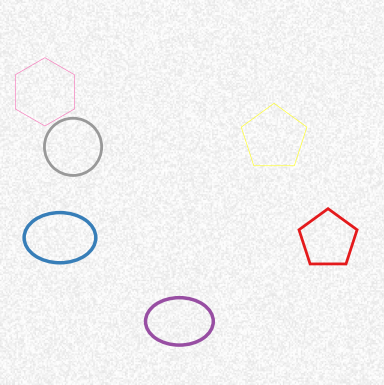[{"shape": "pentagon", "thickness": 2, "radius": 0.4, "center": [0.852, 0.379]}, {"shape": "oval", "thickness": 2.5, "radius": 0.47, "center": [0.156, 0.383]}, {"shape": "oval", "thickness": 2.5, "radius": 0.44, "center": [0.466, 0.165]}, {"shape": "pentagon", "thickness": 0.5, "radius": 0.45, "center": [0.712, 0.642]}, {"shape": "hexagon", "thickness": 0.5, "radius": 0.44, "center": [0.117, 0.761]}, {"shape": "circle", "thickness": 2, "radius": 0.37, "center": [0.19, 0.619]}]